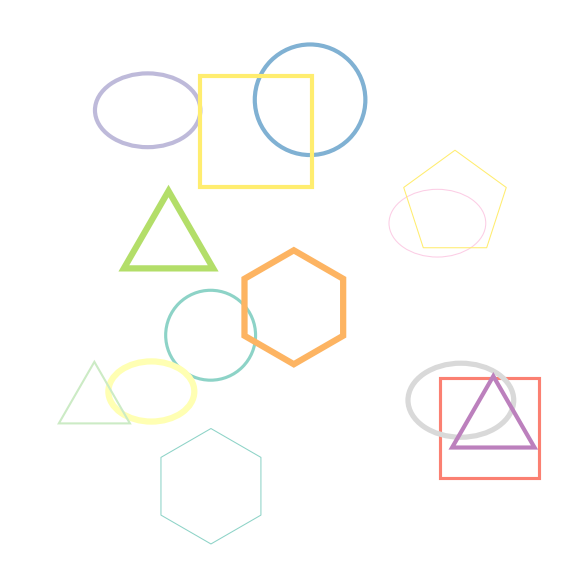[{"shape": "circle", "thickness": 1.5, "radius": 0.39, "center": [0.365, 0.419]}, {"shape": "hexagon", "thickness": 0.5, "radius": 0.5, "center": [0.365, 0.157]}, {"shape": "oval", "thickness": 3, "radius": 0.37, "center": [0.262, 0.321]}, {"shape": "oval", "thickness": 2, "radius": 0.46, "center": [0.256, 0.808]}, {"shape": "square", "thickness": 1.5, "radius": 0.43, "center": [0.848, 0.257]}, {"shape": "circle", "thickness": 2, "radius": 0.48, "center": [0.537, 0.826]}, {"shape": "hexagon", "thickness": 3, "radius": 0.49, "center": [0.509, 0.467]}, {"shape": "triangle", "thickness": 3, "radius": 0.45, "center": [0.292, 0.579]}, {"shape": "oval", "thickness": 0.5, "radius": 0.42, "center": [0.757, 0.613]}, {"shape": "oval", "thickness": 2.5, "radius": 0.46, "center": [0.798, 0.306]}, {"shape": "triangle", "thickness": 2, "radius": 0.41, "center": [0.854, 0.265]}, {"shape": "triangle", "thickness": 1, "radius": 0.36, "center": [0.163, 0.301]}, {"shape": "pentagon", "thickness": 0.5, "radius": 0.47, "center": [0.788, 0.646]}, {"shape": "square", "thickness": 2, "radius": 0.48, "center": [0.443, 0.772]}]